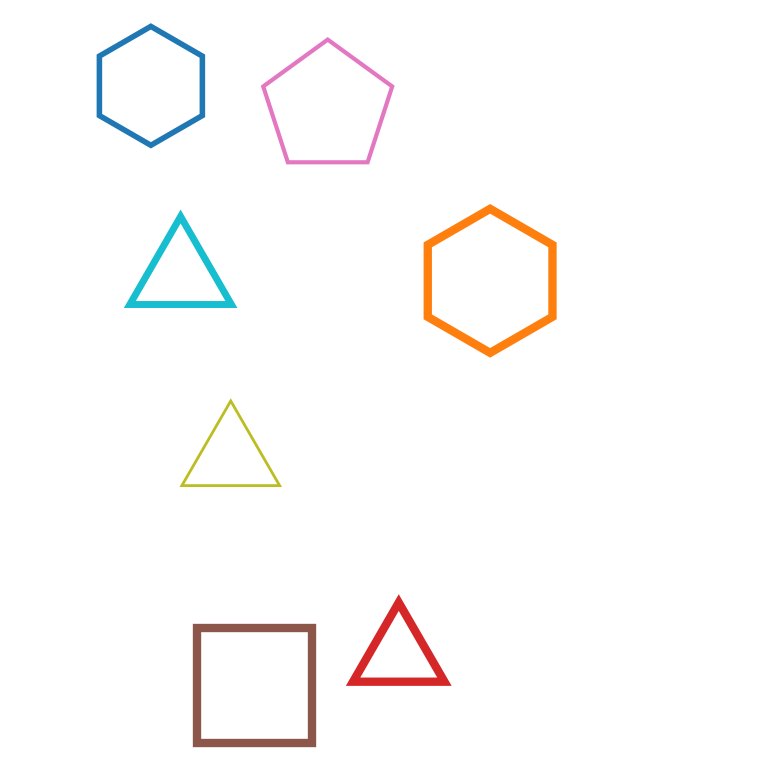[{"shape": "hexagon", "thickness": 2, "radius": 0.39, "center": [0.196, 0.889]}, {"shape": "hexagon", "thickness": 3, "radius": 0.47, "center": [0.637, 0.635]}, {"shape": "triangle", "thickness": 3, "radius": 0.34, "center": [0.518, 0.149]}, {"shape": "square", "thickness": 3, "radius": 0.37, "center": [0.33, 0.11]}, {"shape": "pentagon", "thickness": 1.5, "radius": 0.44, "center": [0.426, 0.861]}, {"shape": "triangle", "thickness": 1, "radius": 0.37, "center": [0.3, 0.406]}, {"shape": "triangle", "thickness": 2.5, "radius": 0.38, "center": [0.235, 0.643]}]